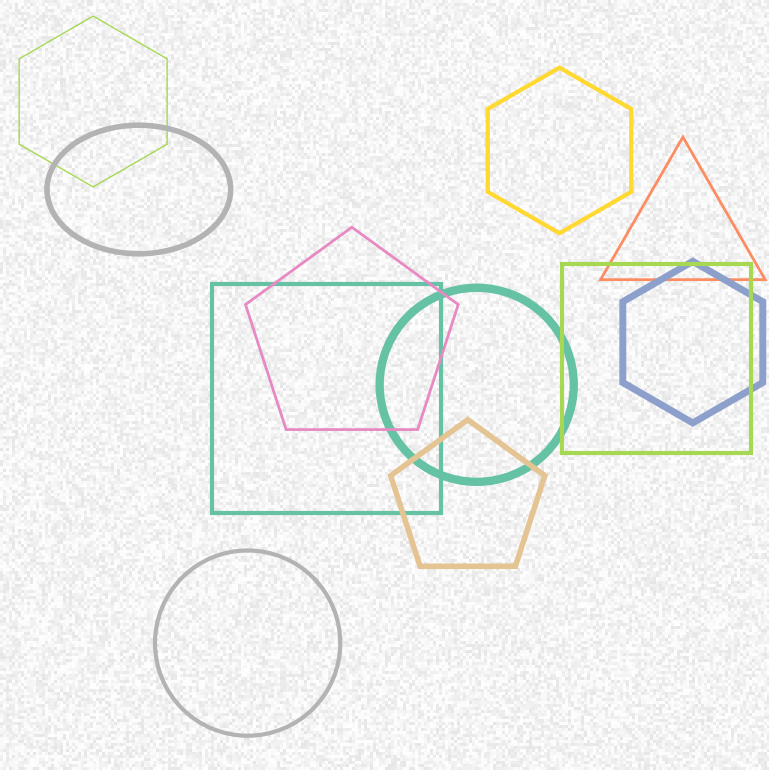[{"shape": "square", "thickness": 1.5, "radius": 0.74, "center": [0.425, 0.482]}, {"shape": "circle", "thickness": 3, "radius": 0.63, "center": [0.619, 0.5]}, {"shape": "triangle", "thickness": 1, "radius": 0.62, "center": [0.887, 0.699]}, {"shape": "hexagon", "thickness": 2.5, "radius": 0.52, "center": [0.9, 0.556]}, {"shape": "pentagon", "thickness": 1, "radius": 0.73, "center": [0.457, 0.56]}, {"shape": "square", "thickness": 1.5, "radius": 0.61, "center": [0.853, 0.534]}, {"shape": "hexagon", "thickness": 0.5, "radius": 0.55, "center": [0.121, 0.868]}, {"shape": "hexagon", "thickness": 1.5, "radius": 0.54, "center": [0.727, 0.805]}, {"shape": "pentagon", "thickness": 2, "radius": 0.53, "center": [0.607, 0.35]}, {"shape": "circle", "thickness": 1.5, "radius": 0.6, "center": [0.322, 0.165]}, {"shape": "oval", "thickness": 2, "radius": 0.6, "center": [0.18, 0.754]}]